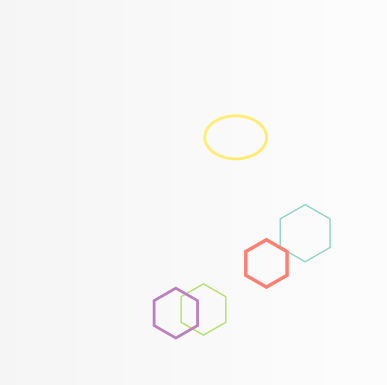[{"shape": "hexagon", "thickness": 1, "radius": 0.37, "center": [0.787, 0.394]}, {"shape": "hexagon", "thickness": 2.5, "radius": 0.31, "center": [0.688, 0.316]}, {"shape": "hexagon", "thickness": 1, "radius": 0.33, "center": [0.525, 0.196]}, {"shape": "hexagon", "thickness": 2, "radius": 0.32, "center": [0.454, 0.187]}, {"shape": "oval", "thickness": 2, "radius": 0.4, "center": [0.608, 0.643]}]